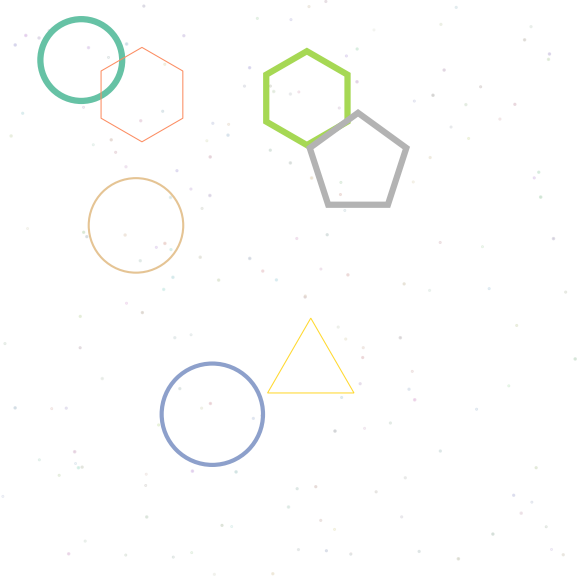[{"shape": "circle", "thickness": 3, "radius": 0.35, "center": [0.141, 0.895]}, {"shape": "hexagon", "thickness": 0.5, "radius": 0.41, "center": [0.246, 0.835]}, {"shape": "circle", "thickness": 2, "radius": 0.44, "center": [0.368, 0.282]}, {"shape": "hexagon", "thickness": 3, "radius": 0.41, "center": [0.531, 0.829]}, {"shape": "triangle", "thickness": 0.5, "radius": 0.43, "center": [0.538, 0.362]}, {"shape": "circle", "thickness": 1, "radius": 0.41, "center": [0.235, 0.609]}, {"shape": "pentagon", "thickness": 3, "radius": 0.44, "center": [0.62, 0.716]}]